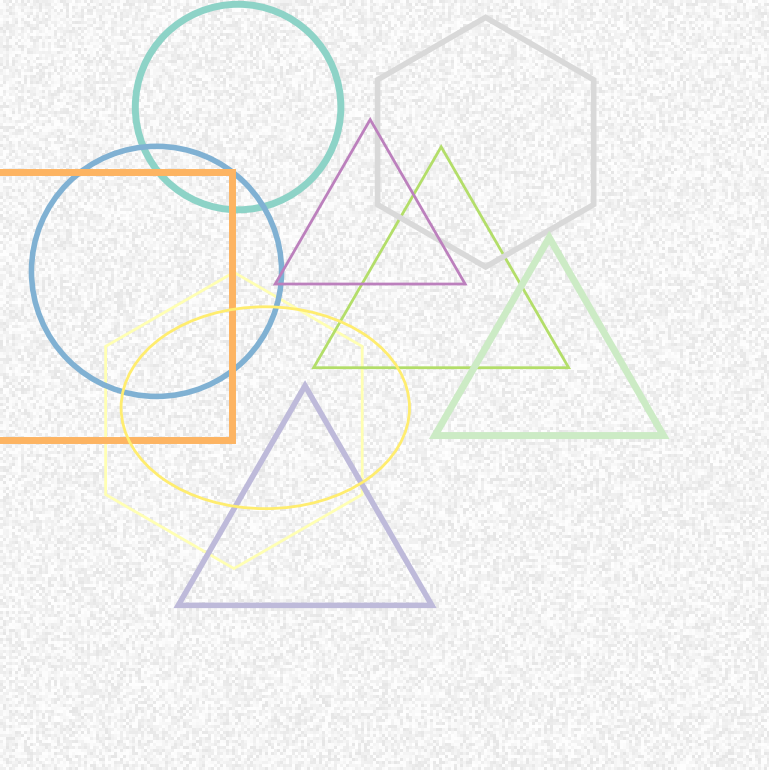[{"shape": "circle", "thickness": 2.5, "radius": 0.67, "center": [0.309, 0.861]}, {"shape": "hexagon", "thickness": 1, "radius": 0.96, "center": [0.304, 0.454]}, {"shape": "triangle", "thickness": 2, "radius": 0.95, "center": [0.396, 0.309]}, {"shape": "circle", "thickness": 2, "radius": 0.81, "center": [0.203, 0.648]}, {"shape": "square", "thickness": 2.5, "radius": 0.87, "center": [0.127, 0.603]}, {"shape": "triangle", "thickness": 1, "radius": 0.96, "center": [0.573, 0.618]}, {"shape": "hexagon", "thickness": 2, "radius": 0.81, "center": [0.631, 0.815]}, {"shape": "triangle", "thickness": 1, "radius": 0.71, "center": [0.481, 0.702]}, {"shape": "triangle", "thickness": 2.5, "radius": 0.86, "center": [0.713, 0.52]}, {"shape": "oval", "thickness": 1, "radius": 0.94, "center": [0.345, 0.47]}]